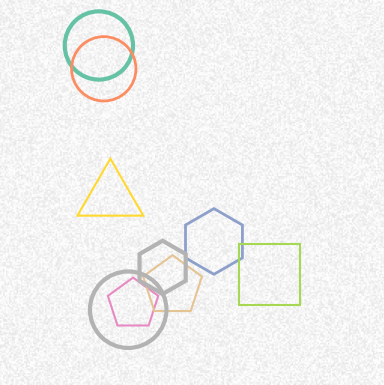[{"shape": "circle", "thickness": 3, "radius": 0.44, "center": [0.257, 0.882]}, {"shape": "circle", "thickness": 2, "radius": 0.42, "center": [0.27, 0.821]}, {"shape": "hexagon", "thickness": 2, "radius": 0.43, "center": [0.556, 0.373]}, {"shape": "pentagon", "thickness": 1.5, "radius": 0.34, "center": [0.346, 0.21]}, {"shape": "square", "thickness": 1.5, "radius": 0.4, "center": [0.7, 0.288]}, {"shape": "triangle", "thickness": 1.5, "radius": 0.49, "center": [0.287, 0.489]}, {"shape": "pentagon", "thickness": 1.5, "radius": 0.4, "center": [0.448, 0.257]}, {"shape": "circle", "thickness": 3, "radius": 0.5, "center": [0.333, 0.196]}, {"shape": "hexagon", "thickness": 3, "radius": 0.35, "center": [0.422, 0.306]}]